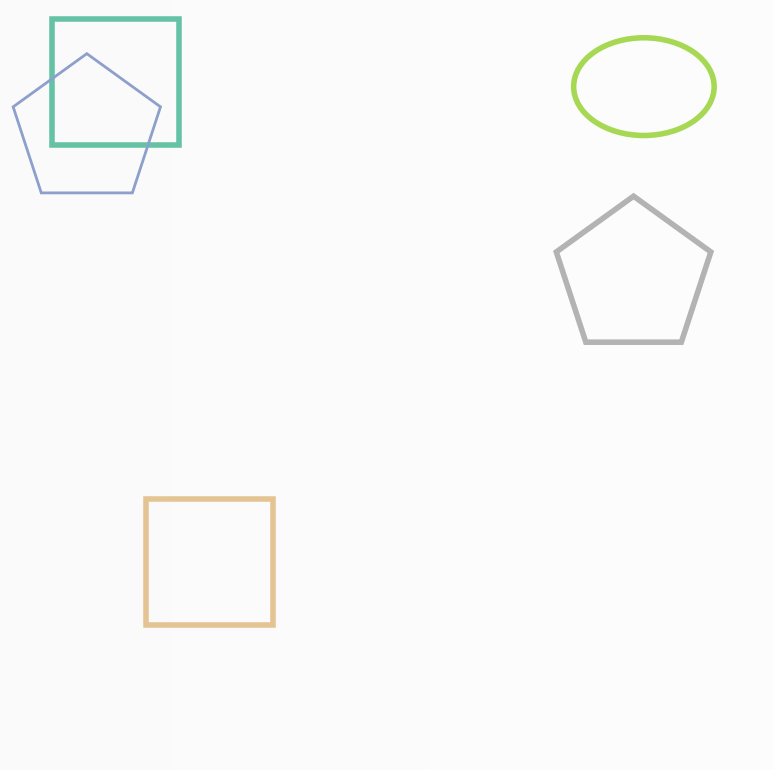[{"shape": "square", "thickness": 2, "radius": 0.41, "center": [0.149, 0.893]}, {"shape": "pentagon", "thickness": 1, "radius": 0.5, "center": [0.112, 0.83]}, {"shape": "oval", "thickness": 2, "radius": 0.45, "center": [0.831, 0.887]}, {"shape": "square", "thickness": 2, "radius": 0.41, "center": [0.27, 0.27]}, {"shape": "pentagon", "thickness": 2, "radius": 0.52, "center": [0.818, 0.64]}]